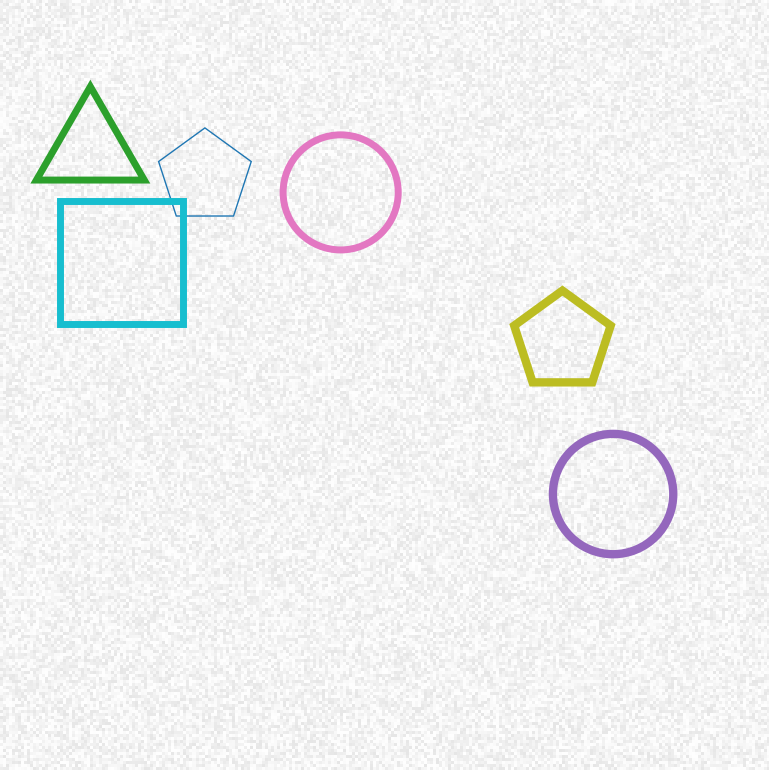[{"shape": "pentagon", "thickness": 0.5, "radius": 0.32, "center": [0.266, 0.771]}, {"shape": "triangle", "thickness": 2.5, "radius": 0.4, "center": [0.117, 0.807]}, {"shape": "circle", "thickness": 3, "radius": 0.39, "center": [0.796, 0.358]}, {"shape": "circle", "thickness": 2.5, "radius": 0.37, "center": [0.442, 0.75]}, {"shape": "pentagon", "thickness": 3, "radius": 0.33, "center": [0.73, 0.557]}, {"shape": "square", "thickness": 2.5, "radius": 0.4, "center": [0.158, 0.659]}]